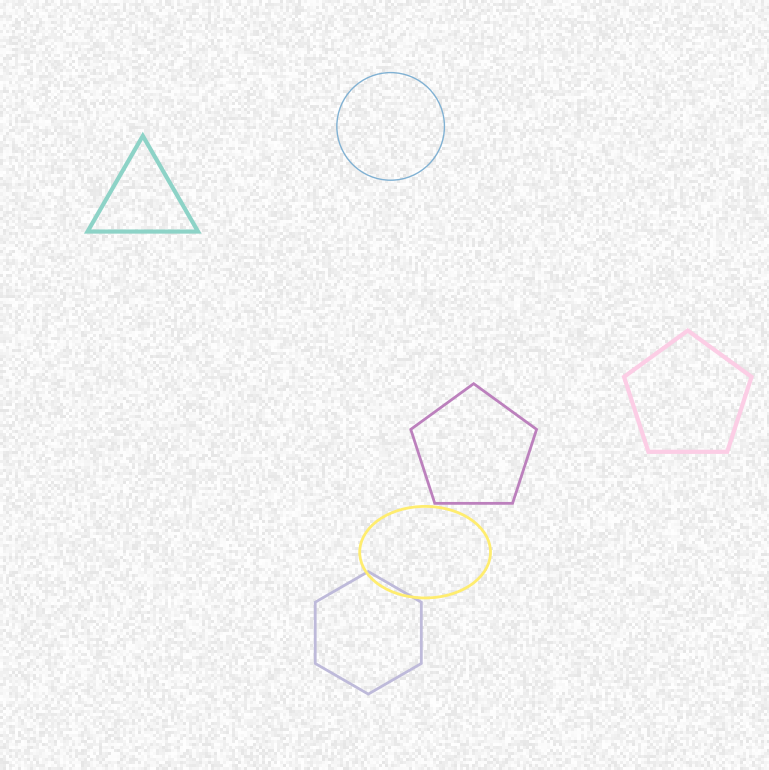[{"shape": "triangle", "thickness": 1.5, "radius": 0.41, "center": [0.185, 0.741]}, {"shape": "hexagon", "thickness": 1, "radius": 0.4, "center": [0.478, 0.178]}, {"shape": "circle", "thickness": 0.5, "radius": 0.35, "center": [0.507, 0.836]}, {"shape": "pentagon", "thickness": 1.5, "radius": 0.44, "center": [0.893, 0.484]}, {"shape": "pentagon", "thickness": 1, "radius": 0.43, "center": [0.615, 0.416]}, {"shape": "oval", "thickness": 1, "radius": 0.42, "center": [0.552, 0.283]}]